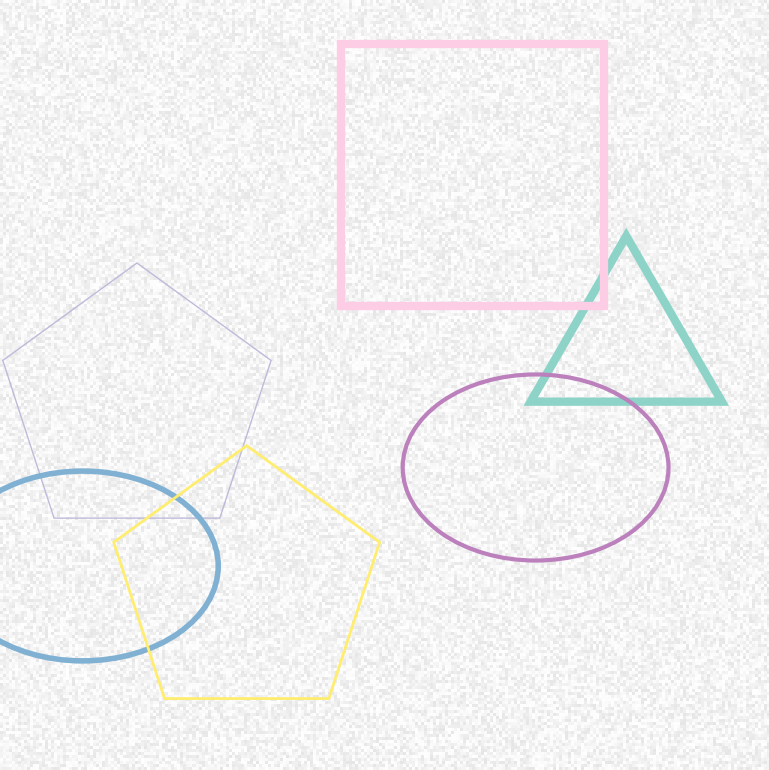[{"shape": "triangle", "thickness": 3, "radius": 0.72, "center": [0.813, 0.55]}, {"shape": "pentagon", "thickness": 0.5, "radius": 0.92, "center": [0.178, 0.475]}, {"shape": "oval", "thickness": 2, "radius": 0.88, "center": [0.107, 0.265]}, {"shape": "square", "thickness": 3, "radius": 0.85, "center": [0.614, 0.773]}, {"shape": "oval", "thickness": 1.5, "radius": 0.86, "center": [0.696, 0.393]}, {"shape": "pentagon", "thickness": 1, "radius": 0.91, "center": [0.32, 0.24]}]